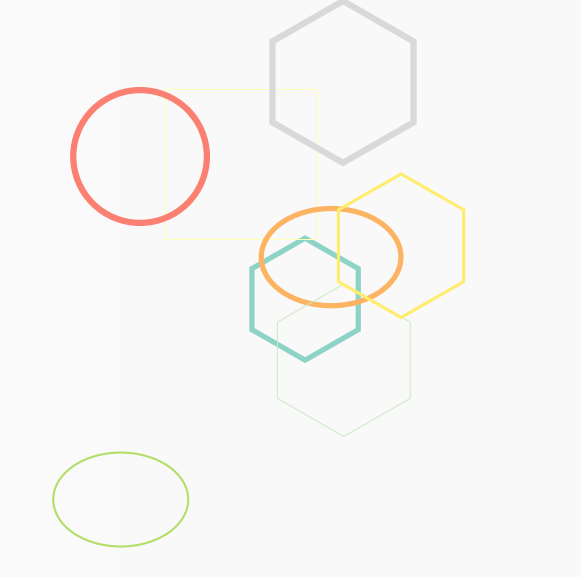[{"shape": "hexagon", "thickness": 2.5, "radius": 0.53, "center": [0.525, 0.481]}, {"shape": "square", "thickness": 0.5, "radius": 0.65, "center": [0.414, 0.715]}, {"shape": "circle", "thickness": 3, "radius": 0.57, "center": [0.241, 0.728]}, {"shape": "oval", "thickness": 2.5, "radius": 0.6, "center": [0.57, 0.554]}, {"shape": "oval", "thickness": 1, "radius": 0.58, "center": [0.208, 0.134]}, {"shape": "hexagon", "thickness": 3, "radius": 0.7, "center": [0.59, 0.857]}, {"shape": "hexagon", "thickness": 0.5, "radius": 0.66, "center": [0.591, 0.375]}, {"shape": "hexagon", "thickness": 1.5, "radius": 0.62, "center": [0.69, 0.574]}]